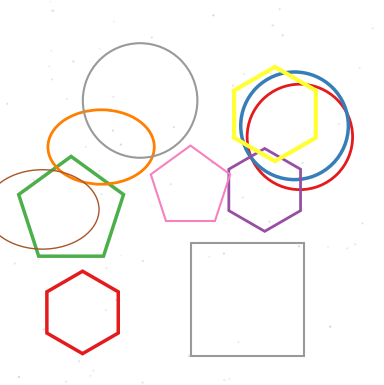[{"shape": "circle", "thickness": 2, "radius": 0.68, "center": [0.779, 0.644]}, {"shape": "hexagon", "thickness": 2.5, "radius": 0.54, "center": [0.214, 0.188]}, {"shape": "circle", "thickness": 2.5, "radius": 0.7, "center": [0.765, 0.673]}, {"shape": "pentagon", "thickness": 2.5, "radius": 0.72, "center": [0.185, 0.45]}, {"shape": "hexagon", "thickness": 2, "radius": 0.54, "center": [0.688, 0.507]}, {"shape": "oval", "thickness": 2, "radius": 0.69, "center": [0.263, 0.618]}, {"shape": "hexagon", "thickness": 3, "radius": 0.61, "center": [0.714, 0.704]}, {"shape": "oval", "thickness": 1, "radius": 0.74, "center": [0.11, 0.456]}, {"shape": "pentagon", "thickness": 1.5, "radius": 0.54, "center": [0.495, 0.514]}, {"shape": "square", "thickness": 1.5, "radius": 0.74, "center": [0.642, 0.223]}, {"shape": "circle", "thickness": 1.5, "radius": 0.74, "center": [0.364, 0.739]}]